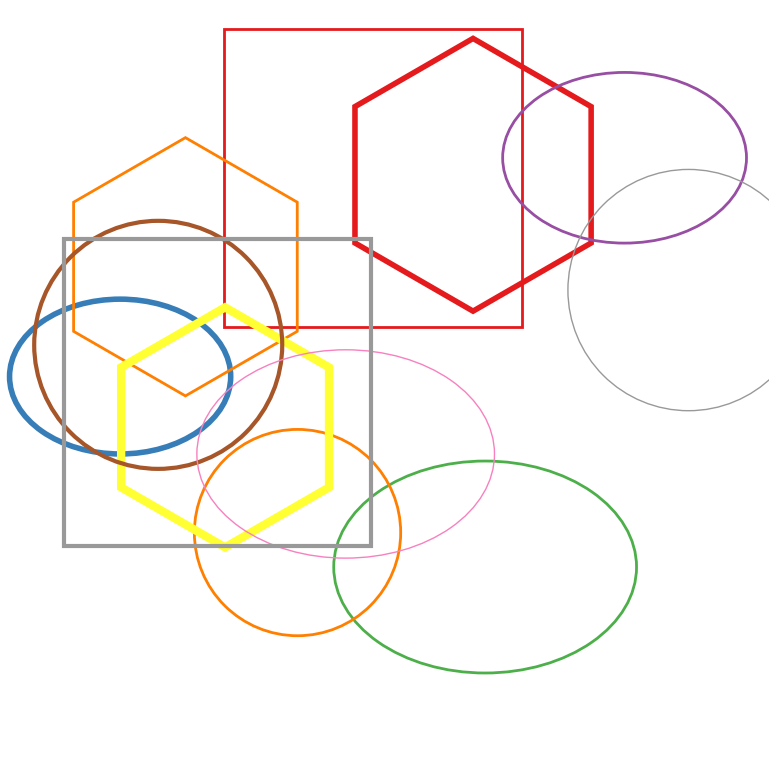[{"shape": "hexagon", "thickness": 2, "radius": 0.89, "center": [0.614, 0.773]}, {"shape": "square", "thickness": 1, "radius": 0.97, "center": [0.484, 0.769]}, {"shape": "oval", "thickness": 2, "radius": 0.72, "center": [0.156, 0.511]}, {"shape": "oval", "thickness": 1, "radius": 0.98, "center": [0.63, 0.264]}, {"shape": "oval", "thickness": 1, "radius": 0.79, "center": [0.811, 0.795]}, {"shape": "hexagon", "thickness": 1, "radius": 0.84, "center": [0.241, 0.654]}, {"shape": "circle", "thickness": 1, "radius": 0.67, "center": [0.386, 0.308]}, {"shape": "hexagon", "thickness": 3, "radius": 0.78, "center": [0.292, 0.445]}, {"shape": "circle", "thickness": 1.5, "radius": 0.81, "center": [0.205, 0.552]}, {"shape": "oval", "thickness": 0.5, "radius": 0.97, "center": [0.449, 0.41]}, {"shape": "square", "thickness": 1.5, "radius": 1.0, "center": [0.282, 0.49]}, {"shape": "circle", "thickness": 0.5, "radius": 0.78, "center": [0.894, 0.623]}]